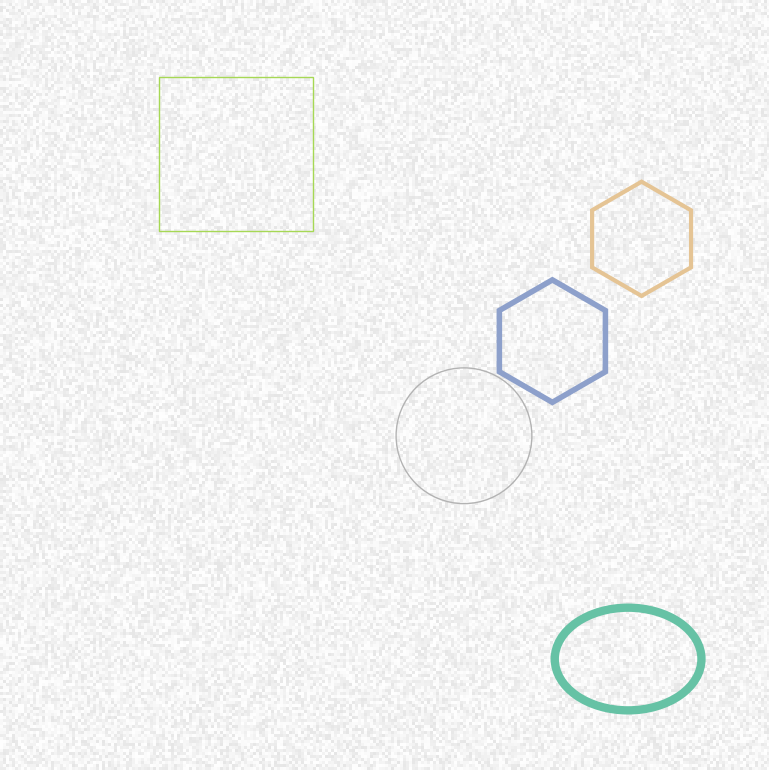[{"shape": "oval", "thickness": 3, "radius": 0.48, "center": [0.816, 0.144]}, {"shape": "hexagon", "thickness": 2, "radius": 0.4, "center": [0.717, 0.557]}, {"shape": "square", "thickness": 0.5, "radius": 0.5, "center": [0.306, 0.8]}, {"shape": "hexagon", "thickness": 1.5, "radius": 0.37, "center": [0.833, 0.69]}, {"shape": "circle", "thickness": 0.5, "radius": 0.44, "center": [0.603, 0.434]}]